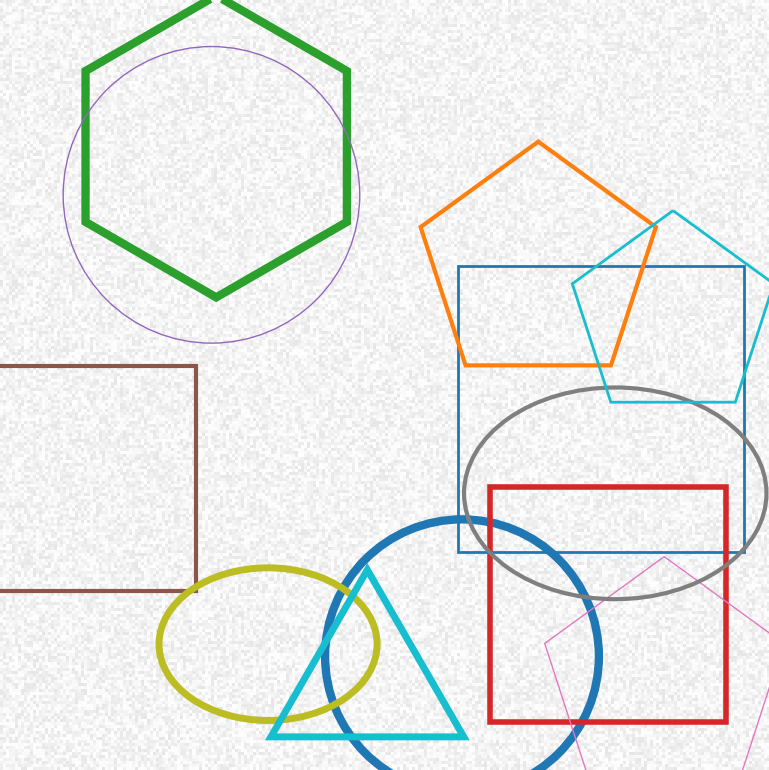[{"shape": "circle", "thickness": 3, "radius": 0.89, "center": [0.6, 0.148]}, {"shape": "square", "thickness": 1, "radius": 0.93, "center": [0.78, 0.469]}, {"shape": "pentagon", "thickness": 1.5, "radius": 0.8, "center": [0.699, 0.655]}, {"shape": "hexagon", "thickness": 3, "radius": 0.98, "center": [0.281, 0.81]}, {"shape": "square", "thickness": 2, "radius": 0.77, "center": [0.79, 0.215]}, {"shape": "circle", "thickness": 0.5, "radius": 0.96, "center": [0.275, 0.747]}, {"shape": "square", "thickness": 1.5, "radius": 0.73, "center": [0.108, 0.379]}, {"shape": "pentagon", "thickness": 0.5, "radius": 0.82, "center": [0.863, 0.114]}, {"shape": "oval", "thickness": 1.5, "radius": 0.98, "center": [0.799, 0.359]}, {"shape": "oval", "thickness": 2.5, "radius": 0.71, "center": [0.348, 0.163]}, {"shape": "pentagon", "thickness": 1, "radius": 0.69, "center": [0.874, 0.589]}, {"shape": "triangle", "thickness": 2.5, "radius": 0.72, "center": [0.477, 0.115]}]